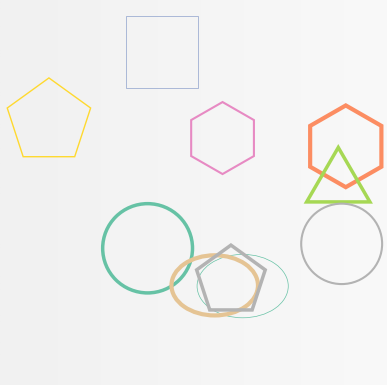[{"shape": "oval", "thickness": 0.5, "radius": 0.59, "center": [0.626, 0.257]}, {"shape": "circle", "thickness": 2.5, "radius": 0.58, "center": [0.381, 0.355]}, {"shape": "hexagon", "thickness": 3, "radius": 0.53, "center": [0.892, 0.62]}, {"shape": "square", "thickness": 0.5, "radius": 0.47, "center": [0.418, 0.865]}, {"shape": "hexagon", "thickness": 1.5, "radius": 0.47, "center": [0.574, 0.641]}, {"shape": "triangle", "thickness": 2.5, "radius": 0.47, "center": [0.873, 0.523]}, {"shape": "pentagon", "thickness": 1, "radius": 0.57, "center": [0.126, 0.684]}, {"shape": "oval", "thickness": 3, "radius": 0.56, "center": [0.554, 0.259]}, {"shape": "circle", "thickness": 1.5, "radius": 0.52, "center": [0.882, 0.367]}, {"shape": "pentagon", "thickness": 2.5, "radius": 0.47, "center": [0.596, 0.27]}]